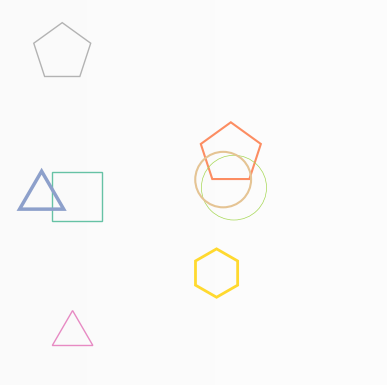[{"shape": "square", "thickness": 1, "radius": 0.32, "center": [0.198, 0.49]}, {"shape": "pentagon", "thickness": 1.5, "radius": 0.41, "center": [0.596, 0.601]}, {"shape": "triangle", "thickness": 2.5, "radius": 0.33, "center": [0.107, 0.49]}, {"shape": "triangle", "thickness": 1, "radius": 0.3, "center": [0.187, 0.133]}, {"shape": "circle", "thickness": 0.5, "radius": 0.42, "center": [0.604, 0.513]}, {"shape": "hexagon", "thickness": 2, "radius": 0.31, "center": [0.559, 0.291]}, {"shape": "circle", "thickness": 1.5, "radius": 0.36, "center": [0.576, 0.534]}, {"shape": "pentagon", "thickness": 1, "radius": 0.39, "center": [0.161, 0.864]}]